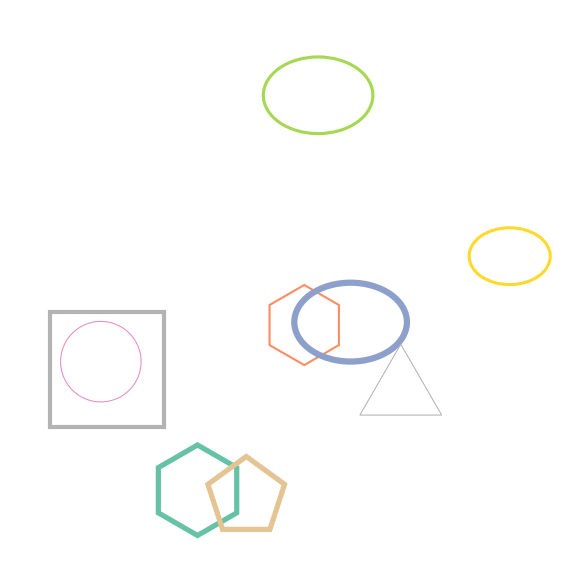[{"shape": "hexagon", "thickness": 2.5, "radius": 0.39, "center": [0.342, 0.15]}, {"shape": "hexagon", "thickness": 1, "radius": 0.35, "center": [0.527, 0.436]}, {"shape": "oval", "thickness": 3, "radius": 0.49, "center": [0.607, 0.441]}, {"shape": "circle", "thickness": 0.5, "radius": 0.35, "center": [0.175, 0.373]}, {"shape": "oval", "thickness": 1.5, "radius": 0.47, "center": [0.551, 0.834]}, {"shape": "oval", "thickness": 1.5, "radius": 0.35, "center": [0.883, 0.556]}, {"shape": "pentagon", "thickness": 2.5, "radius": 0.35, "center": [0.426, 0.139]}, {"shape": "square", "thickness": 2, "radius": 0.5, "center": [0.186, 0.36]}, {"shape": "triangle", "thickness": 0.5, "radius": 0.41, "center": [0.694, 0.321]}]